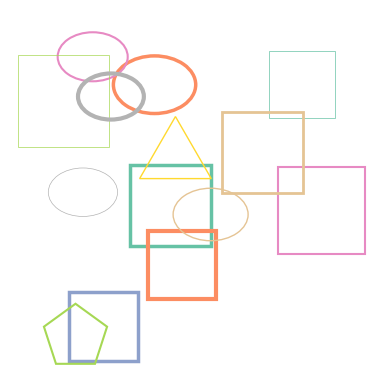[{"shape": "square", "thickness": 2.5, "radius": 0.52, "center": [0.442, 0.466]}, {"shape": "square", "thickness": 0.5, "radius": 0.43, "center": [0.785, 0.78]}, {"shape": "square", "thickness": 3, "radius": 0.44, "center": [0.473, 0.311]}, {"shape": "oval", "thickness": 2.5, "radius": 0.53, "center": [0.401, 0.78]}, {"shape": "square", "thickness": 2.5, "radius": 0.45, "center": [0.268, 0.152]}, {"shape": "square", "thickness": 1.5, "radius": 0.57, "center": [0.835, 0.452]}, {"shape": "oval", "thickness": 1.5, "radius": 0.45, "center": [0.241, 0.853]}, {"shape": "square", "thickness": 0.5, "radius": 0.59, "center": [0.165, 0.738]}, {"shape": "pentagon", "thickness": 1.5, "radius": 0.43, "center": [0.196, 0.125]}, {"shape": "triangle", "thickness": 1, "radius": 0.54, "center": [0.456, 0.59]}, {"shape": "square", "thickness": 2, "radius": 0.53, "center": [0.681, 0.604]}, {"shape": "oval", "thickness": 1, "radius": 0.49, "center": [0.547, 0.443]}, {"shape": "oval", "thickness": 3, "radius": 0.43, "center": [0.288, 0.749]}, {"shape": "oval", "thickness": 0.5, "radius": 0.45, "center": [0.215, 0.501]}]